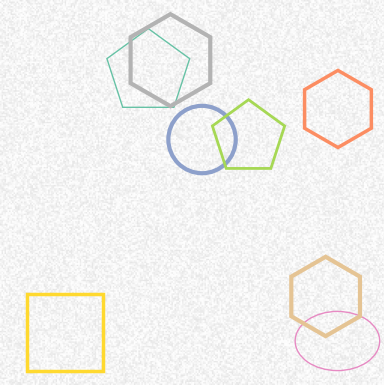[{"shape": "pentagon", "thickness": 1, "radius": 0.57, "center": [0.385, 0.813]}, {"shape": "hexagon", "thickness": 2.5, "radius": 0.5, "center": [0.878, 0.717]}, {"shape": "circle", "thickness": 3, "radius": 0.44, "center": [0.525, 0.638]}, {"shape": "oval", "thickness": 1, "radius": 0.55, "center": [0.876, 0.114]}, {"shape": "pentagon", "thickness": 2, "radius": 0.49, "center": [0.646, 0.642]}, {"shape": "square", "thickness": 2.5, "radius": 0.5, "center": [0.169, 0.137]}, {"shape": "hexagon", "thickness": 3, "radius": 0.51, "center": [0.846, 0.23]}, {"shape": "hexagon", "thickness": 3, "radius": 0.6, "center": [0.443, 0.844]}]